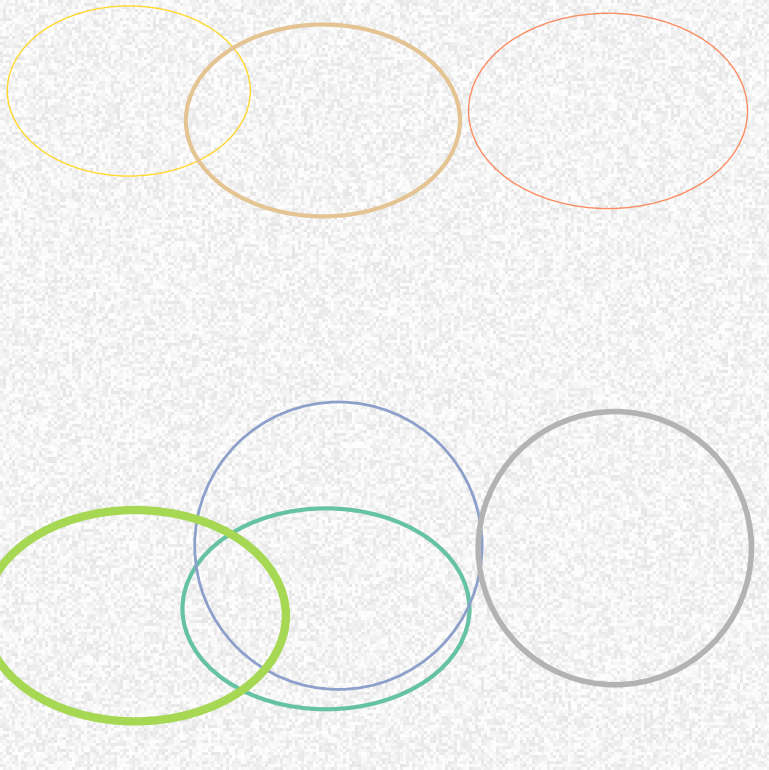[{"shape": "oval", "thickness": 1.5, "radius": 0.93, "center": [0.423, 0.209]}, {"shape": "oval", "thickness": 0.5, "radius": 0.91, "center": [0.79, 0.856]}, {"shape": "circle", "thickness": 1, "radius": 0.93, "center": [0.439, 0.291]}, {"shape": "oval", "thickness": 3, "radius": 0.98, "center": [0.175, 0.2]}, {"shape": "oval", "thickness": 0.5, "radius": 0.79, "center": [0.167, 0.882]}, {"shape": "oval", "thickness": 1.5, "radius": 0.89, "center": [0.419, 0.844]}, {"shape": "circle", "thickness": 2, "radius": 0.89, "center": [0.798, 0.288]}]